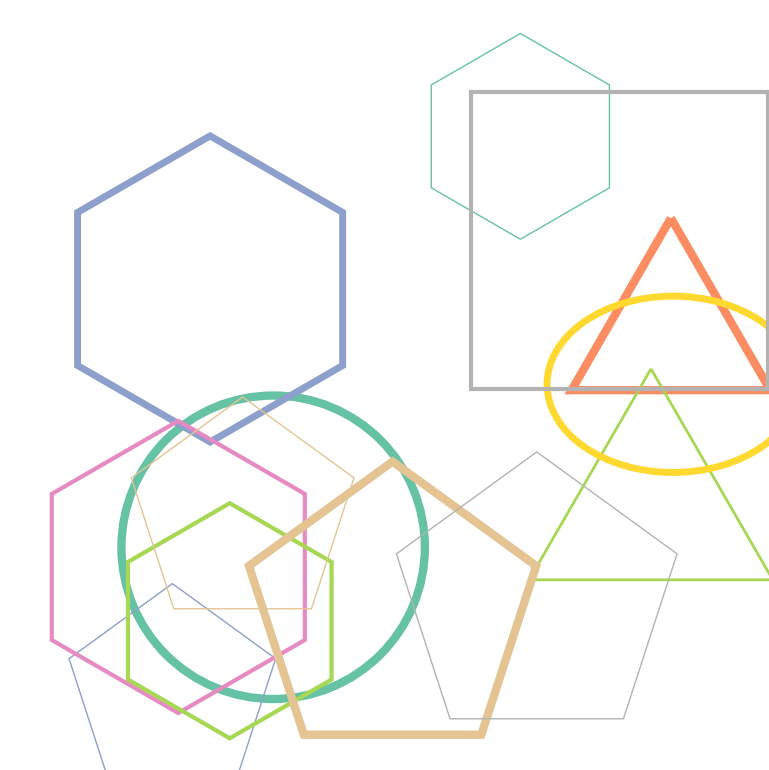[{"shape": "circle", "thickness": 3, "radius": 0.99, "center": [0.355, 0.289]}, {"shape": "hexagon", "thickness": 0.5, "radius": 0.67, "center": [0.676, 0.823]}, {"shape": "triangle", "thickness": 3, "radius": 0.74, "center": [0.871, 0.568]}, {"shape": "pentagon", "thickness": 0.5, "radius": 0.71, "center": [0.224, 0.101]}, {"shape": "hexagon", "thickness": 2.5, "radius": 0.99, "center": [0.273, 0.625]}, {"shape": "hexagon", "thickness": 1.5, "radius": 0.95, "center": [0.232, 0.264]}, {"shape": "hexagon", "thickness": 1.5, "radius": 0.76, "center": [0.298, 0.194]}, {"shape": "triangle", "thickness": 1, "radius": 0.91, "center": [0.845, 0.338]}, {"shape": "oval", "thickness": 2.5, "radius": 0.82, "center": [0.874, 0.501]}, {"shape": "pentagon", "thickness": 0.5, "radius": 0.76, "center": [0.315, 0.332]}, {"shape": "pentagon", "thickness": 3, "radius": 0.98, "center": [0.51, 0.204]}, {"shape": "pentagon", "thickness": 0.5, "radius": 0.96, "center": [0.697, 0.222]}, {"shape": "square", "thickness": 1.5, "radius": 0.97, "center": [0.805, 0.688]}]